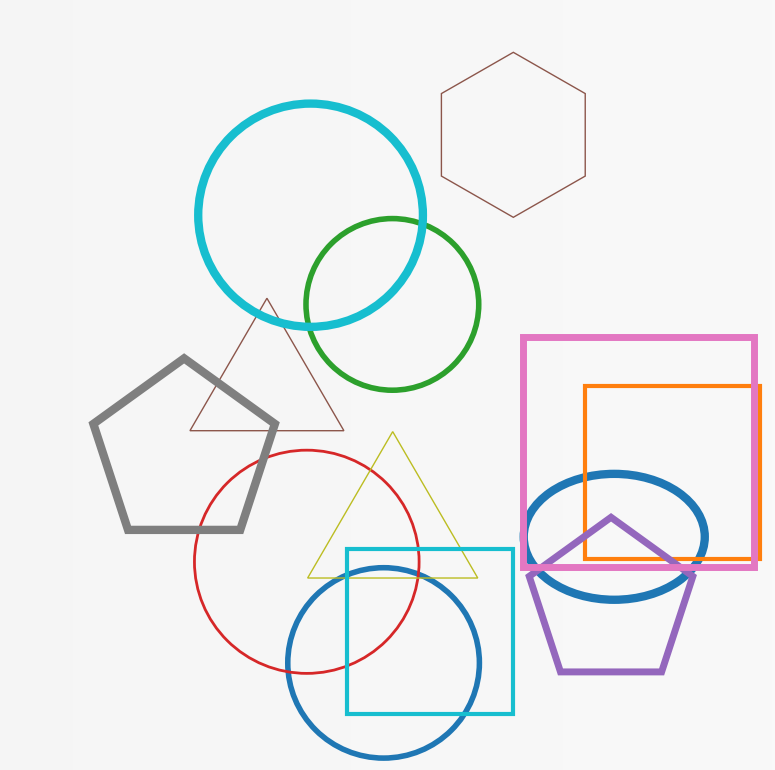[{"shape": "oval", "thickness": 3, "radius": 0.58, "center": [0.793, 0.303]}, {"shape": "circle", "thickness": 2, "radius": 0.62, "center": [0.495, 0.139]}, {"shape": "square", "thickness": 1.5, "radius": 0.56, "center": [0.868, 0.386]}, {"shape": "circle", "thickness": 2, "radius": 0.56, "center": [0.506, 0.605]}, {"shape": "circle", "thickness": 1, "radius": 0.72, "center": [0.396, 0.27]}, {"shape": "pentagon", "thickness": 2.5, "radius": 0.55, "center": [0.788, 0.217]}, {"shape": "hexagon", "thickness": 0.5, "radius": 0.54, "center": [0.662, 0.825]}, {"shape": "triangle", "thickness": 0.5, "radius": 0.57, "center": [0.344, 0.498]}, {"shape": "square", "thickness": 2.5, "radius": 0.74, "center": [0.823, 0.413]}, {"shape": "pentagon", "thickness": 3, "radius": 0.62, "center": [0.238, 0.411]}, {"shape": "triangle", "thickness": 0.5, "radius": 0.63, "center": [0.507, 0.313]}, {"shape": "square", "thickness": 1.5, "radius": 0.54, "center": [0.555, 0.179]}, {"shape": "circle", "thickness": 3, "radius": 0.72, "center": [0.401, 0.72]}]